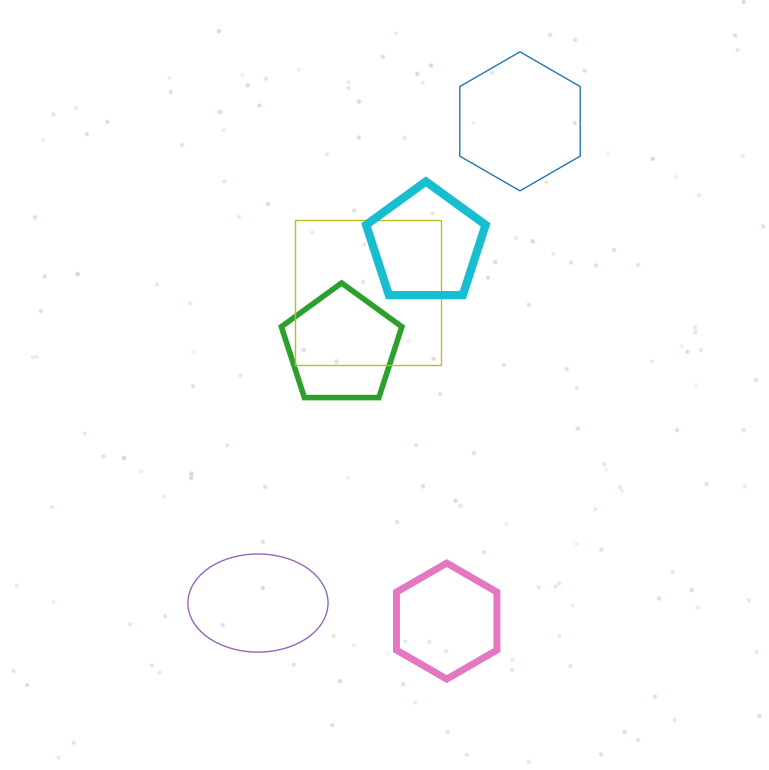[{"shape": "hexagon", "thickness": 0.5, "radius": 0.45, "center": [0.675, 0.842]}, {"shape": "pentagon", "thickness": 2, "radius": 0.41, "center": [0.444, 0.55]}, {"shape": "oval", "thickness": 0.5, "radius": 0.46, "center": [0.335, 0.217]}, {"shape": "hexagon", "thickness": 2.5, "radius": 0.38, "center": [0.58, 0.193]}, {"shape": "square", "thickness": 0.5, "radius": 0.47, "center": [0.478, 0.62]}, {"shape": "pentagon", "thickness": 3, "radius": 0.41, "center": [0.553, 0.683]}]